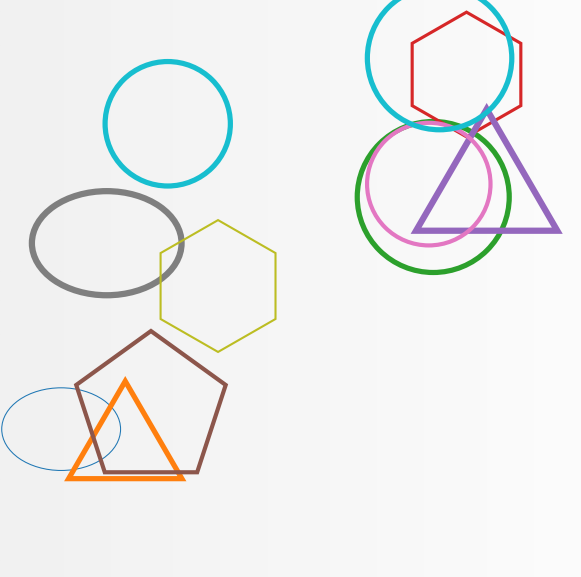[{"shape": "oval", "thickness": 0.5, "radius": 0.51, "center": [0.105, 0.256]}, {"shape": "triangle", "thickness": 2.5, "radius": 0.56, "center": [0.215, 0.227]}, {"shape": "circle", "thickness": 2.5, "radius": 0.65, "center": [0.745, 0.658]}, {"shape": "hexagon", "thickness": 1.5, "radius": 0.54, "center": [0.803, 0.87]}, {"shape": "triangle", "thickness": 3, "radius": 0.7, "center": [0.837, 0.67]}, {"shape": "pentagon", "thickness": 2, "radius": 0.68, "center": [0.26, 0.291]}, {"shape": "circle", "thickness": 2, "radius": 0.53, "center": [0.738, 0.68]}, {"shape": "oval", "thickness": 3, "radius": 0.64, "center": [0.184, 0.578]}, {"shape": "hexagon", "thickness": 1, "radius": 0.57, "center": [0.375, 0.504]}, {"shape": "circle", "thickness": 2.5, "radius": 0.54, "center": [0.289, 0.785]}, {"shape": "circle", "thickness": 2.5, "radius": 0.62, "center": [0.756, 0.899]}]